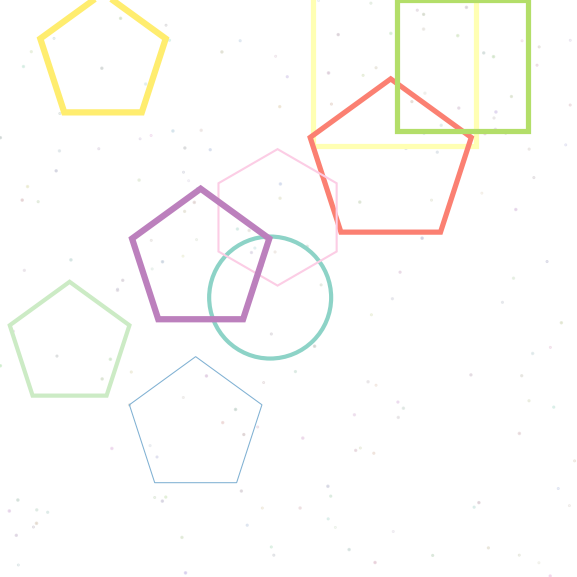[{"shape": "circle", "thickness": 2, "radius": 0.53, "center": [0.468, 0.484]}, {"shape": "square", "thickness": 2.5, "radius": 0.71, "center": [0.684, 0.888]}, {"shape": "pentagon", "thickness": 2.5, "radius": 0.73, "center": [0.677, 0.716]}, {"shape": "pentagon", "thickness": 0.5, "radius": 0.6, "center": [0.339, 0.261]}, {"shape": "square", "thickness": 2.5, "radius": 0.57, "center": [0.801, 0.886]}, {"shape": "hexagon", "thickness": 1, "radius": 0.59, "center": [0.481, 0.623]}, {"shape": "pentagon", "thickness": 3, "radius": 0.62, "center": [0.347, 0.547]}, {"shape": "pentagon", "thickness": 2, "radius": 0.54, "center": [0.121, 0.402]}, {"shape": "pentagon", "thickness": 3, "radius": 0.57, "center": [0.178, 0.897]}]